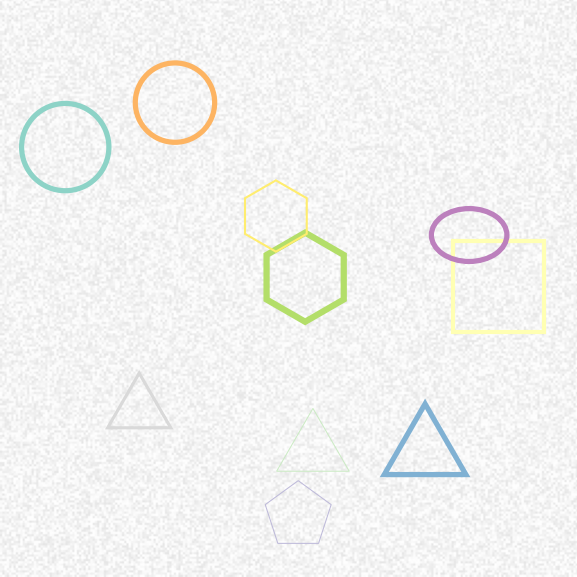[{"shape": "circle", "thickness": 2.5, "radius": 0.38, "center": [0.113, 0.744]}, {"shape": "square", "thickness": 2, "radius": 0.39, "center": [0.863, 0.503]}, {"shape": "pentagon", "thickness": 0.5, "radius": 0.3, "center": [0.516, 0.107]}, {"shape": "triangle", "thickness": 2.5, "radius": 0.41, "center": [0.736, 0.218]}, {"shape": "circle", "thickness": 2.5, "radius": 0.34, "center": [0.303, 0.821]}, {"shape": "hexagon", "thickness": 3, "radius": 0.39, "center": [0.528, 0.519]}, {"shape": "triangle", "thickness": 1.5, "radius": 0.32, "center": [0.241, 0.29]}, {"shape": "oval", "thickness": 2.5, "radius": 0.33, "center": [0.812, 0.592]}, {"shape": "triangle", "thickness": 0.5, "radius": 0.36, "center": [0.542, 0.219]}, {"shape": "hexagon", "thickness": 1, "radius": 0.31, "center": [0.478, 0.625]}]